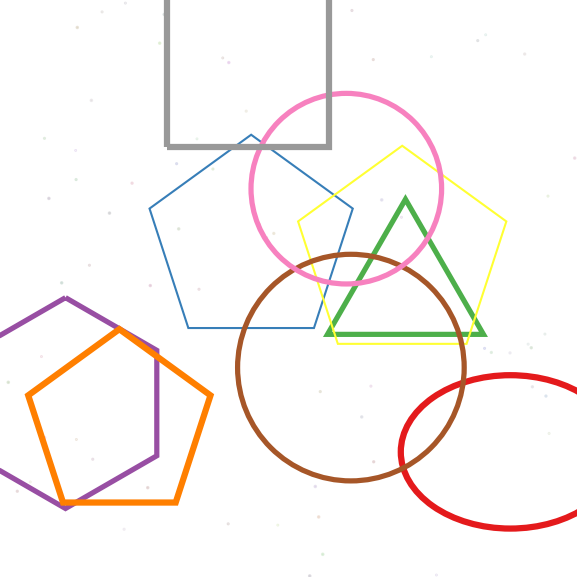[{"shape": "oval", "thickness": 3, "radius": 0.95, "center": [0.884, 0.217]}, {"shape": "pentagon", "thickness": 1, "radius": 0.93, "center": [0.435, 0.581]}, {"shape": "triangle", "thickness": 2.5, "radius": 0.78, "center": [0.702, 0.498]}, {"shape": "hexagon", "thickness": 2.5, "radius": 0.91, "center": [0.113, 0.301]}, {"shape": "pentagon", "thickness": 3, "radius": 0.83, "center": [0.207, 0.263]}, {"shape": "pentagon", "thickness": 1, "radius": 0.95, "center": [0.696, 0.557]}, {"shape": "circle", "thickness": 2.5, "radius": 0.98, "center": [0.608, 0.363]}, {"shape": "circle", "thickness": 2.5, "radius": 0.83, "center": [0.6, 0.672]}, {"shape": "square", "thickness": 3, "radius": 0.7, "center": [0.429, 0.884]}]